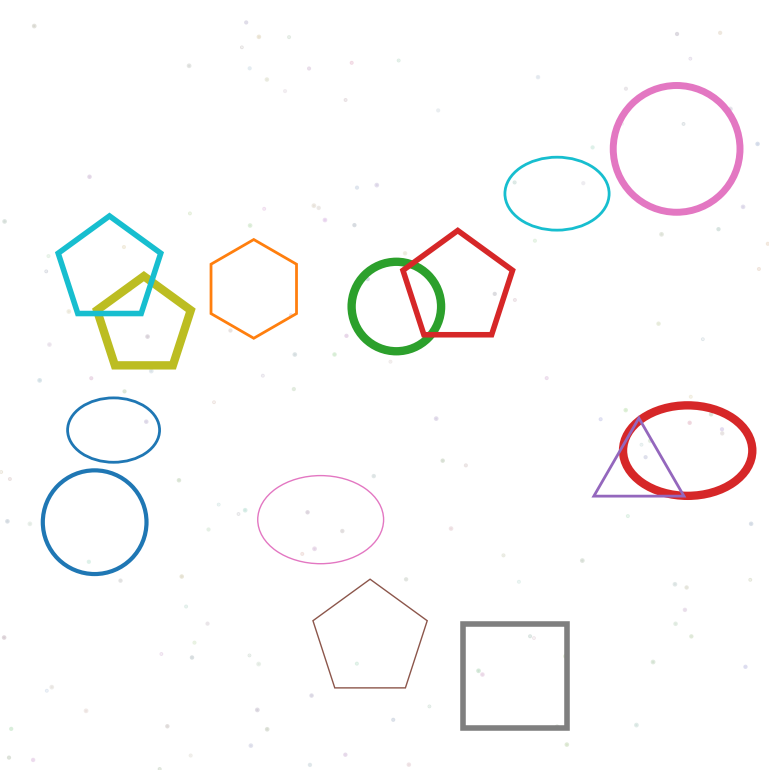[{"shape": "circle", "thickness": 1.5, "radius": 0.34, "center": [0.123, 0.322]}, {"shape": "oval", "thickness": 1, "radius": 0.3, "center": [0.148, 0.441]}, {"shape": "hexagon", "thickness": 1, "radius": 0.32, "center": [0.33, 0.625]}, {"shape": "circle", "thickness": 3, "radius": 0.29, "center": [0.515, 0.602]}, {"shape": "pentagon", "thickness": 2, "radius": 0.37, "center": [0.594, 0.626]}, {"shape": "oval", "thickness": 3, "radius": 0.42, "center": [0.893, 0.415]}, {"shape": "triangle", "thickness": 1, "radius": 0.34, "center": [0.83, 0.389]}, {"shape": "pentagon", "thickness": 0.5, "radius": 0.39, "center": [0.481, 0.17]}, {"shape": "oval", "thickness": 0.5, "radius": 0.41, "center": [0.416, 0.325]}, {"shape": "circle", "thickness": 2.5, "radius": 0.41, "center": [0.879, 0.807]}, {"shape": "square", "thickness": 2, "radius": 0.34, "center": [0.669, 0.122]}, {"shape": "pentagon", "thickness": 3, "radius": 0.32, "center": [0.187, 0.577]}, {"shape": "pentagon", "thickness": 2, "radius": 0.35, "center": [0.142, 0.649]}, {"shape": "oval", "thickness": 1, "radius": 0.34, "center": [0.723, 0.748]}]